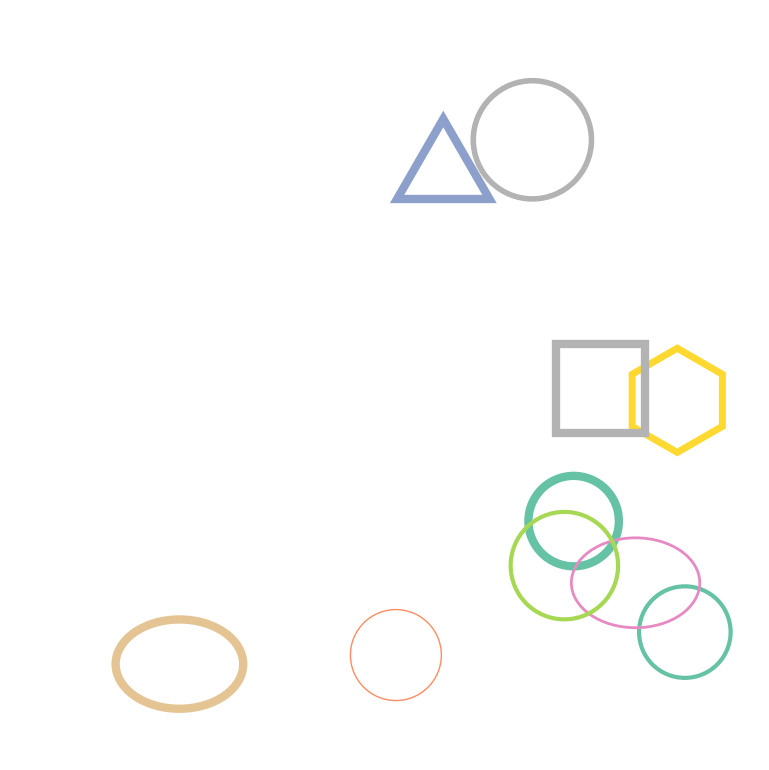[{"shape": "circle", "thickness": 1.5, "radius": 0.3, "center": [0.889, 0.179]}, {"shape": "circle", "thickness": 3, "radius": 0.29, "center": [0.745, 0.323]}, {"shape": "circle", "thickness": 0.5, "radius": 0.3, "center": [0.514, 0.149]}, {"shape": "triangle", "thickness": 3, "radius": 0.35, "center": [0.576, 0.776]}, {"shape": "oval", "thickness": 1, "radius": 0.42, "center": [0.825, 0.243]}, {"shape": "circle", "thickness": 1.5, "radius": 0.35, "center": [0.733, 0.265]}, {"shape": "hexagon", "thickness": 2.5, "radius": 0.34, "center": [0.88, 0.48]}, {"shape": "oval", "thickness": 3, "radius": 0.41, "center": [0.233, 0.138]}, {"shape": "circle", "thickness": 2, "radius": 0.38, "center": [0.691, 0.818]}, {"shape": "square", "thickness": 3, "radius": 0.29, "center": [0.78, 0.495]}]